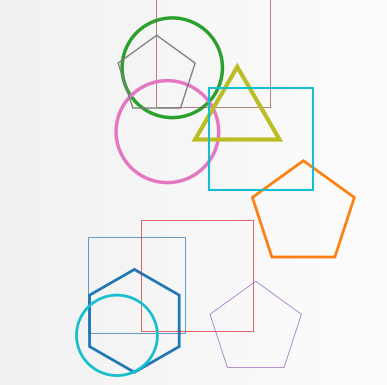[{"shape": "hexagon", "thickness": 2, "radius": 0.67, "center": [0.347, 0.167]}, {"shape": "square", "thickness": 0.5, "radius": 0.63, "center": [0.352, 0.259]}, {"shape": "pentagon", "thickness": 2, "radius": 0.69, "center": [0.783, 0.444]}, {"shape": "circle", "thickness": 2.5, "radius": 0.65, "center": [0.445, 0.824]}, {"shape": "square", "thickness": 0.5, "radius": 0.72, "center": [0.508, 0.283]}, {"shape": "pentagon", "thickness": 0.5, "radius": 0.62, "center": [0.66, 0.145]}, {"shape": "square", "thickness": 0.5, "radius": 0.74, "center": [0.55, 0.868]}, {"shape": "circle", "thickness": 2.5, "radius": 0.66, "center": [0.432, 0.658]}, {"shape": "pentagon", "thickness": 1, "radius": 0.52, "center": [0.404, 0.804]}, {"shape": "triangle", "thickness": 3, "radius": 0.63, "center": [0.612, 0.701]}, {"shape": "square", "thickness": 1.5, "radius": 0.67, "center": [0.674, 0.639]}, {"shape": "circle", "thickness": 2, "radius": 0.52, "center": [0.302, 0.129]}]